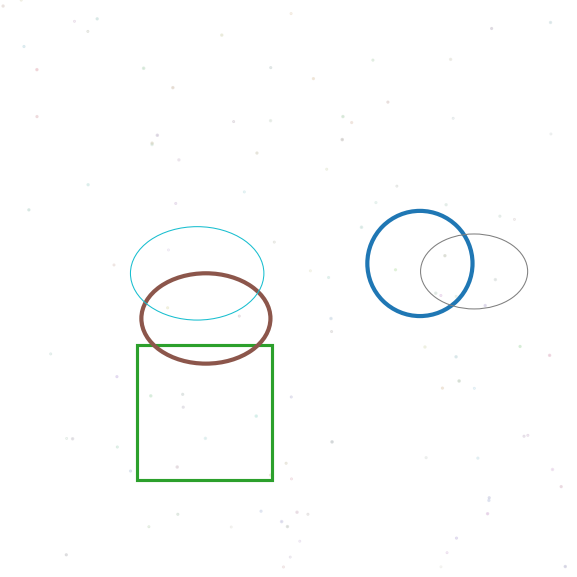[{"shape": "circle", "thickness": 2, "radius": 0.46, "center": [0.727, 0.543]}, {"shape": "square", "thickness": 1.5, "radius": 0.59, "center": [0.354, 0.285]}, {"shape": "oval", "thickness": 2, "radius": 0.56, "center": [0.357, 0.448]}, {"shape": "oval", "thickness": 0.5, "radius": 0.46, "center": [0.821, 0.529]}, {"shape": "oval", "thickness": 0.5, "radius": 0.58, "center": [0.341, 0.526]}]